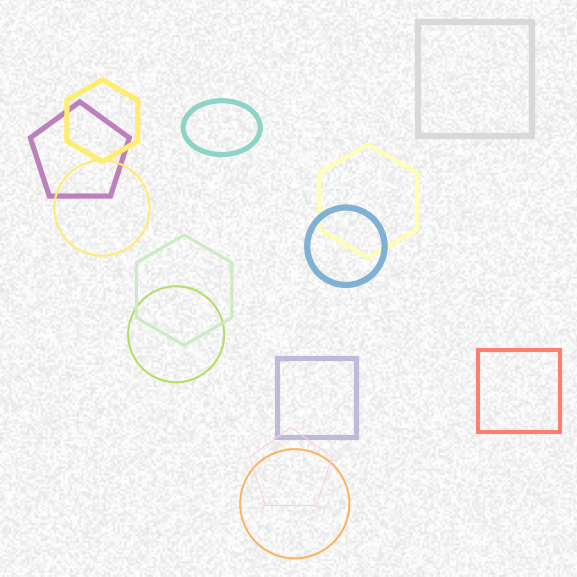[{"shape": "oval", "thickness": 2.5, "radius": 0.33, "center": [0.384, 0.778]}, {"shape": "hexagon", "thickness": 2, "radius": 0.49, "center": [0.637, 0.651]}, {"shape": "square", "thickness": 2.5, "radius": 0.34, "center": [0.548, 0.31]}, {"shape": "square", "thickness": 2, "radius": 0.35, "center": [0.899, 0.322]}, {"shape": "circle", "thickness": 3, "radius": 0.34, "center": [0.599, 0.573]}, {"shape": "circle", "thickness": 1, "radius": 0.47, "center": [0.51, 0.127]}, {"shape": "circle", "thickness": 1, "radius": 0.42, "center": [0.305, 0.42]}, {"shape": "pentagon", "thickness": 0.5, "radius": 0.37, "center": [0.504, 0.184]}, {"shape": "square", "thickness": 3, "radius": 0.49, "center": [0.822, 0.863]}, {"shape": "pentagon", "thickness": 2.5, "radius": 0.45, "center": [0.138, 0.733]}, {"shape": "hexagon", "thickness": 1.5, "radius": 0.48, "center": [0.319, 0.497]}, {"shape": "circle", "thickness": 1, "radius": 0.41, "center": [0.177, 0.639]}, {"shape": "hexagon", "thickness": 2.5, "radius": 0.35, "center": [0.177, 0.79]}]